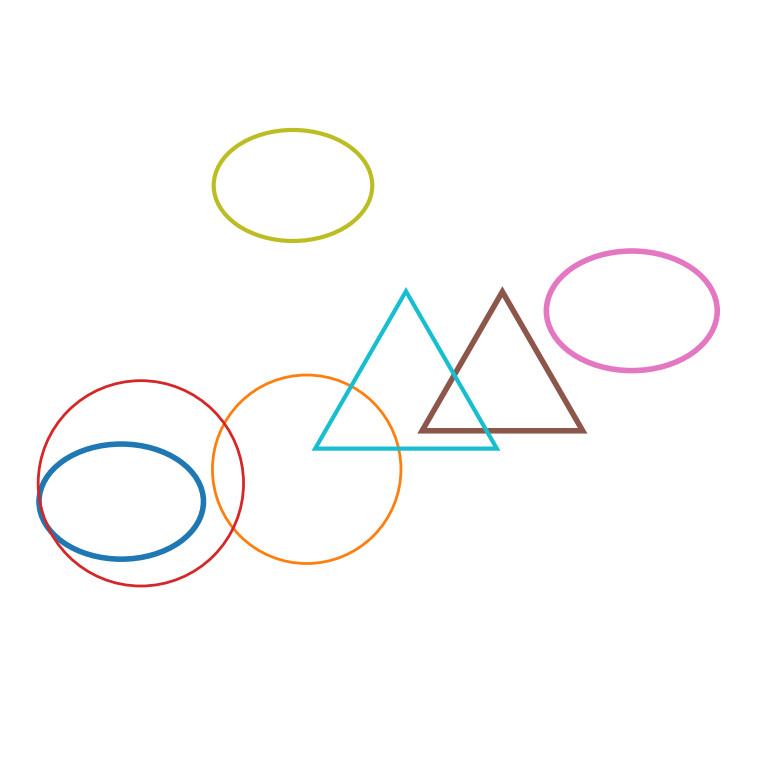[{"shape": "oval", "thickness": 2, "radius": 0.53, "center": [0.157, 0.349]}, {"shape": "circle", "thickness": 1, "radius": 0.61, "center": [0.398, 0.391]}, {"shape": "circle", "thickness": 1, "radius": 0.67, "center": [0.183, 0.372]}, {"shape": "triangle", "thickness": 2, "radius": 0.6, "center": [0.652, 0.501]}, {"shape": "oval", "thickness": 2, "radius": 0.55, "center": [0.821, 0.596]}, {"shape": "oval", "thickness": 1.5, "radius": 0.51, "center": [0.38, 0.759]}, {"shape": "triangle", "thickness": 1.5, "radius": 0.68, "center": [0.527, 0.486]}]